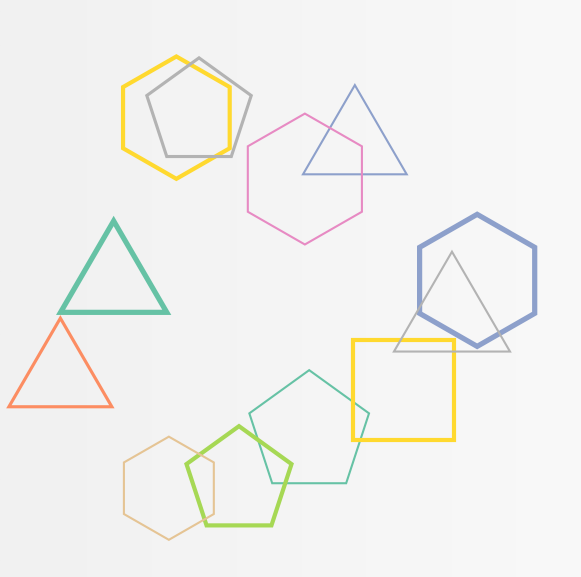[{"shape": "pentagon", "thickness": 1, "radius": 0.54, "center": [0.532, 0.25]}, {"shape": "triangle", "thickness": 2.5, "radius": 0.53, "center": [0.196, 0.511]}, {"shape": "triangle", "thickness": 1.5, "radius": 0.51, "center": [0.104, 0.346]}, {"shape": "hexagon", "thickness": 2.5, "radius": 0.57, "center": [0.821, 0.514]}, {"shape": "triangle", "thickness": 1, "radius": 0.51, "center": [0.611, 0.749]}, {"shape": "hexagon", "thickness": 1, "radius": 0.57, "center": [0.524, 0.689]}, {"shape": "pentagon", "thickness": 2, "radius": 0.47, "center": [0.411, 0.166]}, {"shape": "hexagon", "thickness": 2, "radius": 0.53, "center": [0.303, 0.795]}, {"shape": "square", "thickness": 2, "radius": 0.43, "center": [0.694, 0.324]}, {"shape": "hexagon", "thickness": 1, "radius": 0.45, "center": [0.291, 0.154]}, {"shape": "pentagon", "thickness": 1.5, "radius": 0.47, "center": [0.342, 0.804]}, {"shape": "triangle", "thickness": 1, "radius": 0.58, "center": [0.778, 0.448]}]